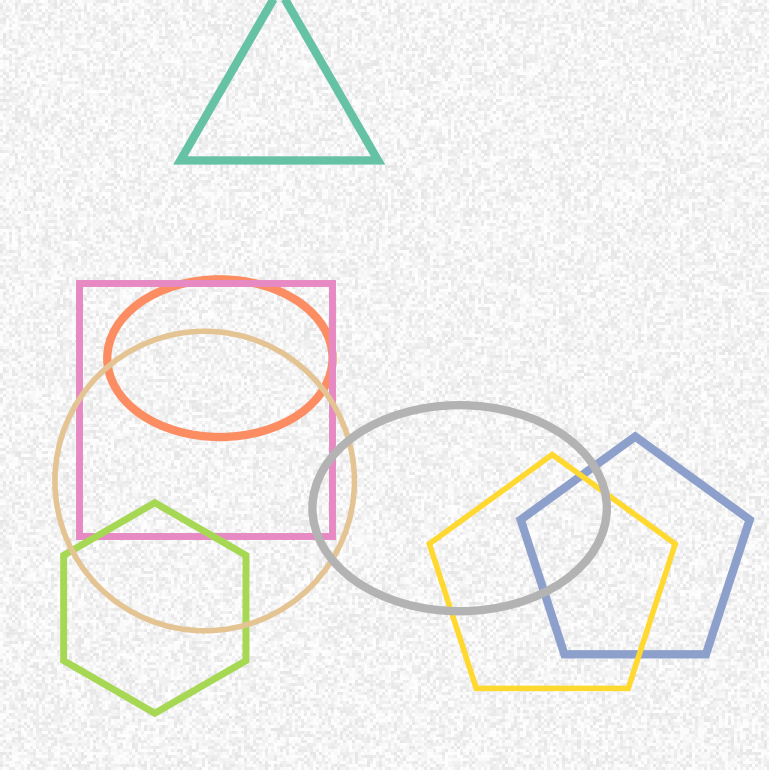[{"shape": "triangle", "thickness": 3, "radius": 0.74, "center": [0.363, 0.866]}, {"shape": "oval", "thickness": 3, "radius": 0.73, "center": [0.286, 0.535]}, {"shape": "pentagon", "thickness": 3, "radius": 0.78, "center": [0.825, 0.277]}, {"shape": "square", "thickness": 2.5, "radius": 0.82, "center": [0.267, 0.468]}, {"shape": "hexagon", "thickness": 2.5, "radius": 0.68, "center": [0.201, 0.21]}, {"shape": "pentagon", "thickness": 2, "radius": 0.84, "center": [0.717, 0.242]}, {"shape": "circle", "thickness": 2, "radius": 0.97, "center": [0.266, 0.375]}, {"shape": "oval", "thickness": 3, "radius": 0.96, "center": [0.597, 0.34]}]